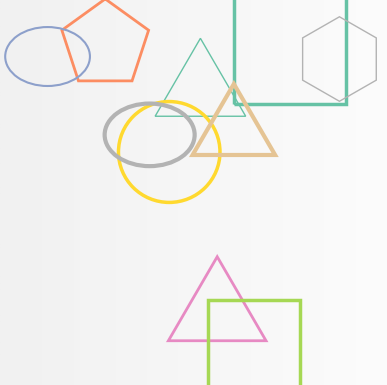[{"shape": "square", "thickness": 2.5, "radius": 0.72, "center": [0.748, 0.875]}, {"shape": "triangle", "thickness": 1, "radius": 0.67, "center": [0.517, 0.766]}, {"shape": "pentagon", "thickness": 2, "radius": 0.59, "center": [0.272, 0.885]}, {"shape": "oval", "thickness": 1.5, "radius": 0.55, "center": [0.123, 0.853]}, {"shape": "triangle", "thickness": 2, "radius": 0.73, "center": [0.561, 0.188]}, {"shape": "square", "thickness": 2.5, "radius": 0.59, "center": [0.655, 0.103]}, {"shape": "circle", "thickness": 2.5, "radius": 0.65, "center": [0.437, 0.605]}, {"shape": "triangle", "thickness": 3, "radius": 0.61, "center": [0.604, 0.659]}, {"shape": "hexagon", "thickness": 1, "radius": 0.55, "center": [0.876, 0.847]}, {"shape": "oval", "thickness": 3, "radius": 0.58, "center": [0.386, 0.65]}]